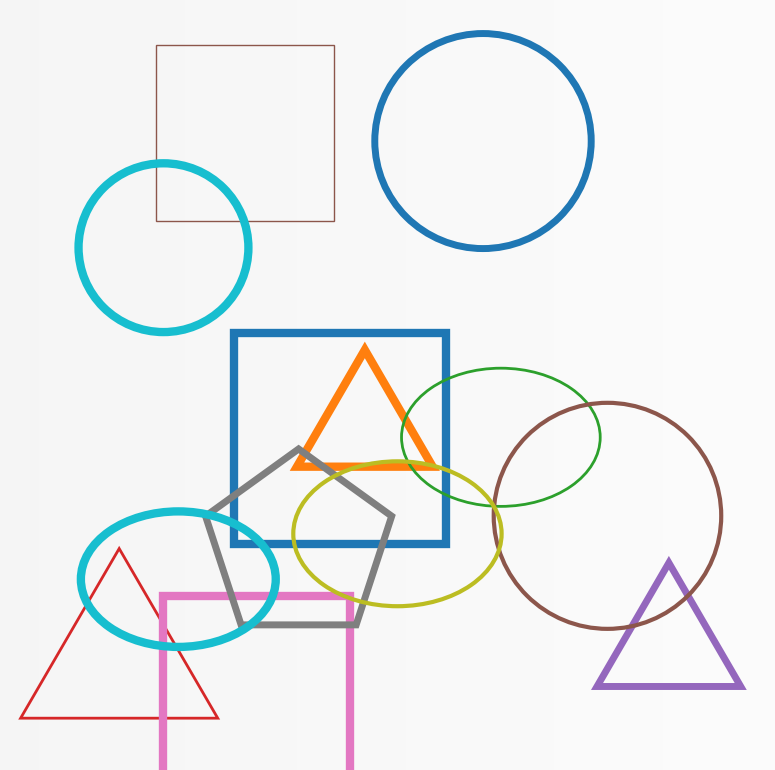[{"shape": "circle", "thickness": 2.5, "radius": 0.7, "center": [0.623, 0.817]}, {"shape": "square", "thickness": 3, "radius": 0.68, "center": [0.438, 0.431]}, {"shape": "triangle", "thickness": 3, "radius": 0.51, "center": [0.471, 0.444]}, {"shape": "oval", "thickness": 1, "radius": 0.64, "center": [0.646, 0.432]}, {"shape": "triangle", "thickness": 1, "radius": 0.73, "center": [0.154, 0.141]}, {"shape": "triangle", "thickness": 2.5, "radius": 0.54, "center": [0.863, 0.162]}, {"shape": "circle", "thickness": 1.5, "radius": 0.73, "center": [0.784, 0.33]}, {"shape": "square", "thickness": 0.5, "radius": 0.57, "center": [0.316, 0.827]}, {"shape": "square", "thickness": 3, "radius": 0.6, "center": [0.331, 0.105]}, {"shape": "pentagon", "thickness": 2.5, "radius": 0.63, "center": [0.385, 0.291]}, {"shape": "oval", "thickness": 1.5, "radius": 0.67, "center": [0.513, 0.307]}, {"shape": "circle", "thickness": 3, "radius": 0.55, "center": [0.211, 0.678]}, {"shape": "oval", "thickness": 3, "radius": 0.63, "center": [0.23, 0.248]}]